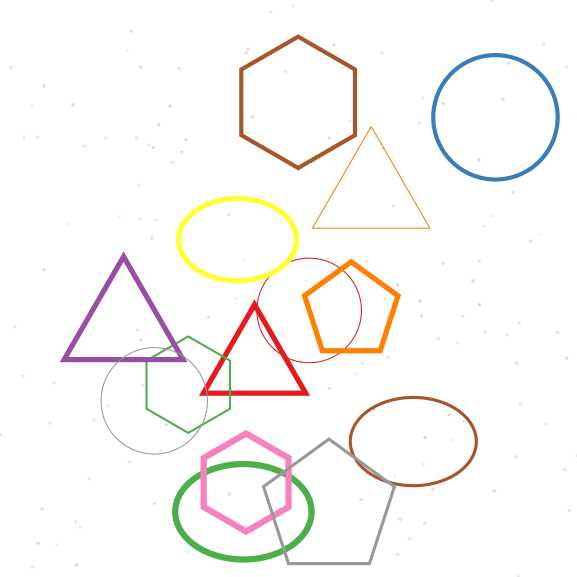[{"shape": "triangle", "thickness": 2.5, "radius": 0.51, "center": [0.441, 0.369]}, {"shape": "circle", "thickness": 0.5, "radius": 0.45, "center": [0.535, 0.462]}, {"shape": "circle", "thickness": 2, "radius": 0.54, "center": [0.858, 0.796]}, {"shape": "hexagon", "thickness": 1, "radius": 0.42, "center": [0.326, 0.333]}, {"shape": "oval", "thickness": 3, "radius": 0.59, "center": [0.421, 0.113]}, {"shape": "triangle", "thickness": 2.5, "radius": 0.59, "center": [0.214, 0.436]}, {"shape": "triangle", "thickness": 0.5, "radius": 0.59, "center": [0.643, 0.663]}, {"shape": "pentagon", "thickness": 2.5, "radius": 0.43, "center": [0.608, 0.461]}, {"shape": "oval", "thickness": 2.5, "radius": 0.51, "center": [0.411, 0.584]}, {"shape": "oval", "thickness": 1.5, "radius": 0.55, "center": [0.716, 0.235]}, {"shape": "hexagon", "thickness": 2, "radius": 0.57, "center": [0.516, 0.822]}, {"shape": "hexagon", "thickness": 3, "radius": 0.42, "center": [0.426, 0.164]}, {"shape": "pentagon", "thickness": 1.5, "radius": 0.6, "center": [0.57, 0.12]}, {"shape": "circle", "thickness": 0.5, "radius": 0.46, "center": [0.267, 0.305]}]